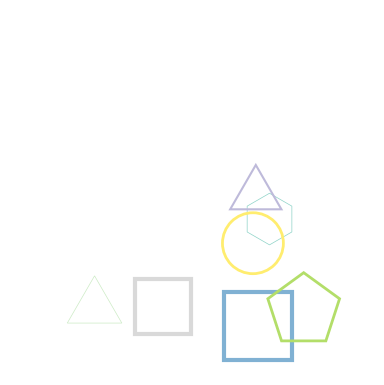[{"shape": "hexagon", "thickness": 0.5, "radius": 0.34, "center": [0.7, 0.431]}, {"shape": "triangle", "thickness": 1.5, "radius": 0.38, "center": [0.664, 0.495]}, {"shape": "square", "thickness": 3, "radius": 0.44, "center": [0.67, 0.154]}, {"shape": "pentagon", "thickness": 2, "radius": 0.49, "center": [0.789, 0.194]}, {"shape": "square", "thickness": 3, "radius": 0.36, "center": [0.423, 0.204]}, {"shape": "triangle", "thickness": 0.5, "radius": 0.41, "center": [0.246, 0.202]}, {"shape": "circle", "thickness": 2, "radius": 0.4, "center": [0.657, 0.368]}]